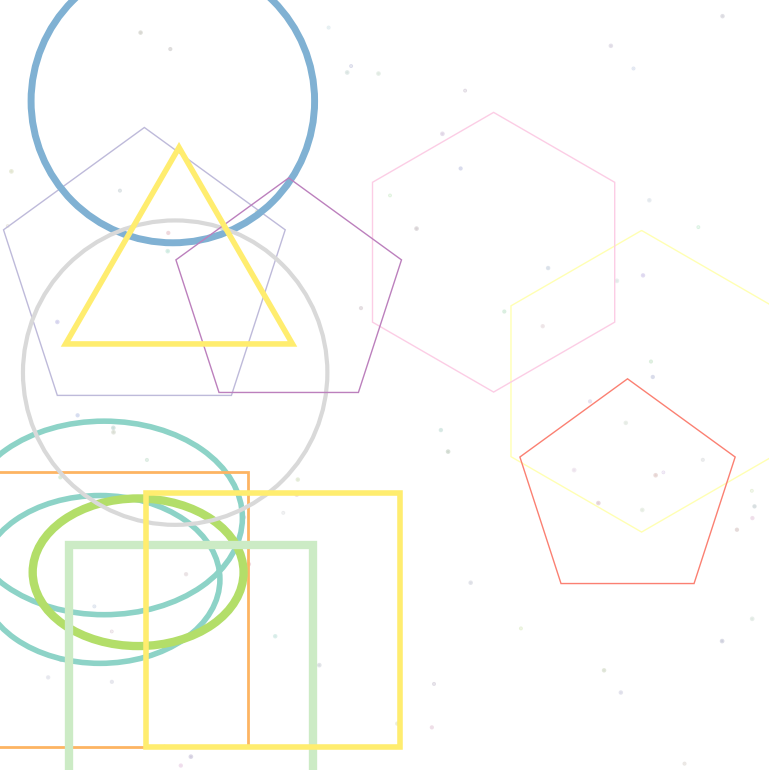[{"shape": "oval", "thickness": 2, "radius": 0.9, "center": [0.135, 0.327]}, {"shape": "oval", "thickness": 2, "radius": 0.78, "center": [0.13, 0.247]}, {"shape": "hexagon", "thickness": 0.5, "radius": 0.98, "center": [0.833, 0.505]}, {"shape": "pentagon", "thickness": 0.5, "radius": 0.96, "center": [0.187, 0.642]}, {"shape": "pentagon", "thickness": 0.5, "radius": 0.73, "center": [0.815, 0.361]}, {"shape": "circle", "thickness": 2.5, "radius": 0.92, "center": [0.224, 0.869]}, {"shape": "square", "thickness": 1, "radius": 0.89, "center": [0.144, 0.209]}, {"shape": "oval", "thickness": 3, "radius": 0.68, "center": [0.179, 0.257]}, {"shape": "hexagon", "thickness": 0.5, "radius": 0.91, "center": [0.641, 0.672]}, {"shape": "circle", "thickness": 1.5, "radius": 0.99, "center": [0.227, 0.516]}, {"shape": "pentagon", "thickness": 0.5, "radius": 0.77, "center": [0.375, 0.615]}, {"shape": "square", "thickness": 3, "radius": 0.79, "center": [0.248, 0.134]}, {"shape": "square", "thickness": 2, "radius": 0.82, "center": [0.355, 0.195]}, {"shape": "triangle", "thickness": 2, "radius": 0.85, "center": [0.232, 0.638]}]